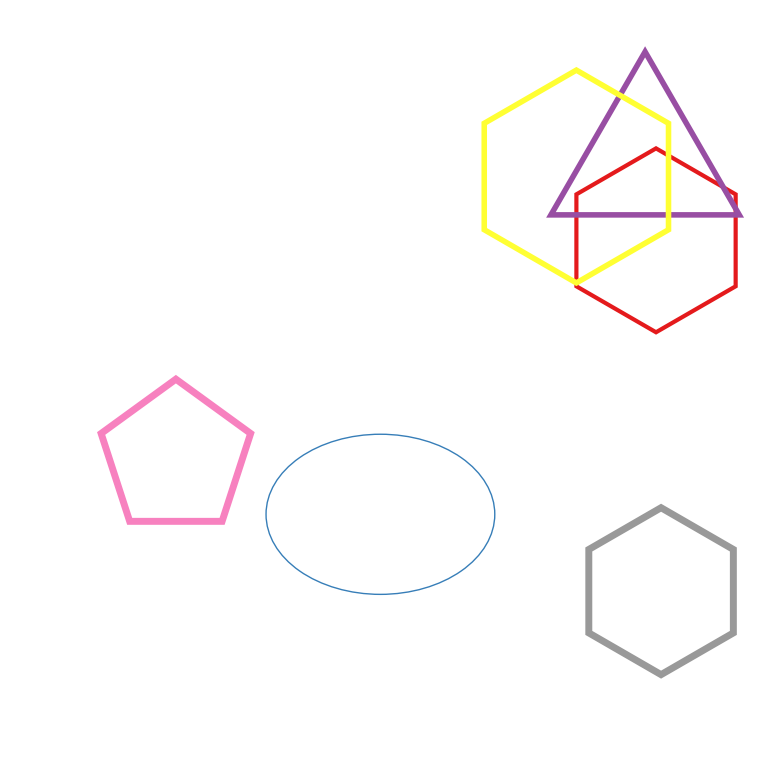[{"shape": "hexagon", "thickness": 1.5, "radius": 0.6, "center": [0.852, 0.688]}, {"shape": "oval", "thickness": 0.5, "radius": 0.74, "center": [0.494, 0.332]}, {"shape": "triangle", "thickness": 2, "radius": 0.71, "center": [0.838, 0.792]}, {"shape": "hexagon", "thickness": 2, "radius": 0.69, "center": [0.749, 0.771]}, {"shape": "pentagon", "thickness": 2.5, "radius": 0.51, "center": [0.228, 0.406]}, {"shape": "hexagon", "thickness": 2.5, "radius": 0.54, "center": [0.859, 0.232]}]